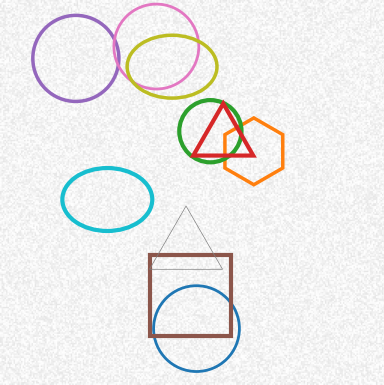[{"shape": "circle", "thickness": 2, "radius": 0.56, "center": [0.51, 0.146]}, {"shape": "hexagon", "thickness": 2.5, "radius": 0.43, "center": [0.659, 0.607]}, {"shape": "circle", "thickness": 3, "radius": 0.4, "center": [0.546, 0.659]}, {"shape": "triangle", "thickness": 3, "radius": 0.45, "center": [0.58, 0.641]}, {"shape": "circle", "thickness": 2.5, "radius": 0.56, "center": [0.197, 0.848]}, {"shape": "square", "thickness": 3, "radius": 0.53, "center": [0.495, 0.232]}, {"shape": "circle", "thickness": 2, "radius": 0.55, "center": [0.406, 0.879]}, {"shape": "triangle", "thickness": 0.5, "radius": 0.55, "center": [0.483, 0.355]}, {"shape": "oval", "thickness": 2.5, "radius": 0.58, "center": [0.447, 0.827]}, {"shape": "oval", "thickness": 3, "radius": 0.58, "center": [0.279, 0.482]}]